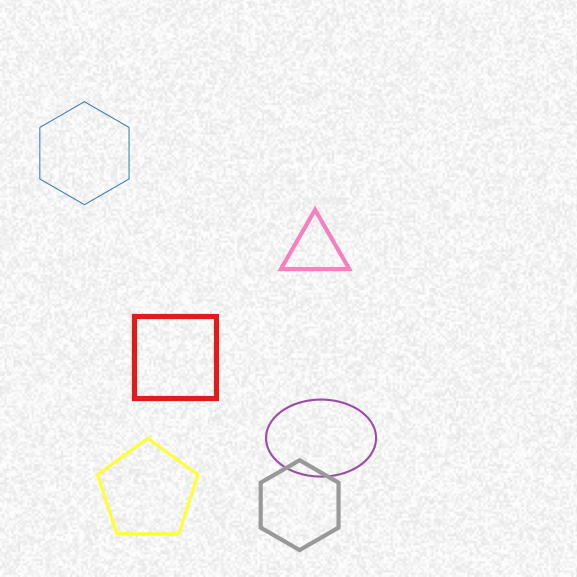[{"shape": "square", "thickness": 2.5, "radius": 0.36, "center": [0.303, 0.381]}, {"shape": "hexagon", "thickness": 0.5, "radius": 0.45, "center": [0.146, 0.734]}, {"shape": "oval", "thickness": 1, "radius": 0.48, "center": [0.556, 0.241]}, {"shape": "pentagon", "thickness": 1.5, "radius": 0.46, "center": [0.256, 0.149]}, {"shape": "triangle", "thickness": 2, "radius": 0.34, "center": [0.546, 0.567]}, {"shape": "hexagon", "thickness": 2, "radius": 0.39, "center": [0.519, 0.124]}]